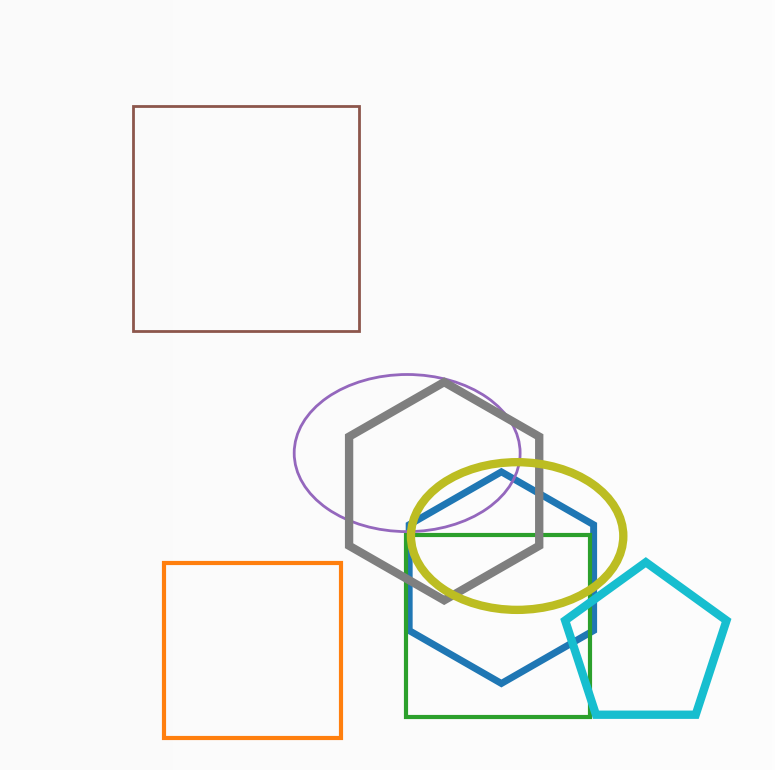[{"shape": "hexagon", "thickness": 2.5, "radius": 0.69, "center": [0.647, 0.25]}, {"shape": "square", "thickness": 1.5, "radius": 0.57, "center": [0.325, 0.155]}, {"shape": "square", "thickness": 1.5, "radius": 0.59, "center": [0.643, 0.187]}, {"shape": "oval", "thickness": 1, "radius": 0.73, "center": [0.525, 0.412]}, {"shape": "square", "thickness": 1, "radius": 0.73, "center": [0.317, 0.716]}, {"shape": "hexagon", "thickness": 3, "radius": 0.71, "center": [0.573, 0.362]}, {"shape": "oval", "thickness": 3, "radius": 0.69, "center": [0.667, 0.304]}, {"shape": "pentagon", "thickness": 3, "radius": 0.55, "center": [0.833, 0.16]}]